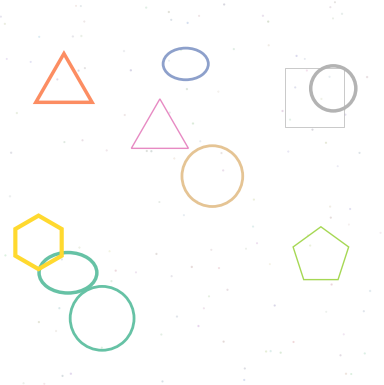[{"shape": "circle", "thickness": 2, "radius": 0.41, "center": [0.265, 0.173]}, {"shape": "oval", "thickness": 2.5, "radius": 0.38, "center": [0.177, 0.292]}, {"shape": "triangle", "thickness": 2.5, "radius": 0.42, "center": [0.166, 0.776]}, {"shape": "oval", "thickness": 2, "radius": 0.29, "center": [0.482, 0.834]}, {"shape": "triangle", "thickness": 1, "radius": 0.43, "center": [0.415, 0.657]}, {"shape": "pentagon", "thickness": 1, "radius": 0.38, "center": [0.833, 0.335]}, {"shape": "hexagon", "thickness": 3, "radius": 0.35, "center": [0.1, 0.37]}, {"shape": "circle", "thickness": 2, "radius": 0.39, "center": [0.552, 0.543]}, {"shape": "square", "thickness": 0.5, "radius": 0.38, "center": [0.817, 0.748]}, {"shape": "circle", "thickness": 2.5, "radius": 0.29, "center": [0.866, 0.77]}]